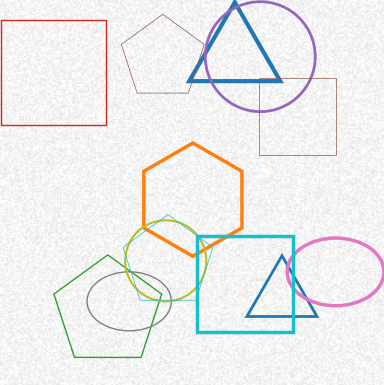[{"shape": "triangle", "thickness": 3, "radius": 0.68, "center": [0.61, 0.857]}, {"shape": "triangle", "thickness": 2, "radius": 0.53, "center": [0.732, 0.231]}, {"shape": "hexagon", "thickness": 2.5, "radius": 0.74, "center": [0.501, 0.481]}, {"shape": "pentagon", "thickness": 1, "radius": 0.74, "center": [0.28, 0.191]}, {"shape": "square", "thickness": 1, "radius": 0.68, "center": [0.139, 0.812]}, {"shape": "circle", "thickness": 2, "radius": 0.71, "center": [0.676, 0.853]}, {"shape": "square", "thickness": 0.5, "radius": 0.5, "center": [0.772, 0.696]}, {"shape": "pentagon", "thickness": 0.5, "radius": 0.57, "center": [0.423, 0.85]}, {"shape": "oval", "thickness": 2.5, "radius": 0.63, "center": [0.872, 0.294]}, {"shape": "oval", "thickness": 1, "radius": 0.55, "center": [0.336, 0.217]}, {"shape": "circle", "thickness": 1.5, "radius": 0.53, "center": [0.431, 0.323]}, {"shape": "square", "thickness": 2.5, "radius": 0.63, "center": [0.637, 0.262]}, {"shape": "pentagon", "thickness": 0.5, "radius": 0.61, "center": [0.436, 0.32]}]